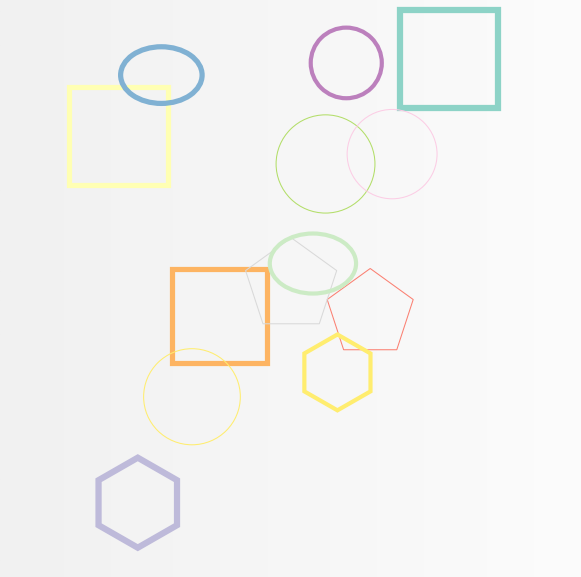[{"shape": "square", "thickness": 3, "radius": 0.43, "center": [0.772, 0.897]}, {"shape": "square", "thickness": 2.5, "radius": 0.43, "center": [0.205, 0.764]}, {"shape": "hexagon", "thickness": 3, "radius": 0.39, "center": [0.237, 0.129]}, {"shape": "pentagon", "thickness": 0.5, "radius": 0.39, "center": [0.637, 0.456]}, {"shape": "oval", "thickness": 2.5, "radius": 0.35, "center": [0.278, 0.869]}, {"shape": "square", "thickness": 2.5, "radius": 0.41, "center": [0.378, 0.452]}, {"shape": "circle", "thickness": 0.5, "radius": 0.43, "center": [0.56, 0.715]}, {"shape": "circle", "thickness": 0.5, "radius": 0.39, "center": [0.675, 0.732]}, {"shape": "pentagon", "thickness": 0.5, "radius": 0.41, "center": [0.501, 0.505]}, {"shape": "circle", "thickness": 2, "radius": 0.31, "center": [0.596, 0.89]}, {"shape": "oval", "thickness": 2, "radius": 0.37, "center": [0.538, 0.543]}, {"shape": "hexagon", "thickness": 2, "radius": 0.33, "center": [0.581, 0.354]}, {"shape": "circle", "thickness": 0.5, "radius": 0.42, "center": [0.33, 0.312]}]